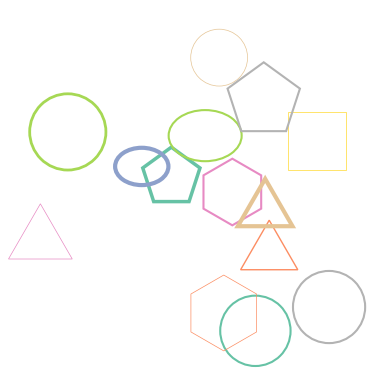[{"shape": "circle", "thickness": 1.5, "radius": 0.46, "center": [0.663, 0.141]}, {"shape": "pentagon", "thickness": 2.5, "radius": 0.39, "center": [0.445, 0.54]}, {"shape": "triangle", "thickness": 1, "radius": 0.43, "center": [0.699, 0.342]}, {"shape": "hexagon", "thickness": 0.5, "radius": 0.49, "center": [0.581, 0.187]}, {"shape": "oval", "thickness": 3, "radius": 0.35, "center": [0.368, 0.568]}, {"shape": "triangle", "thickness": 0.5, "radius": 0.48, "center": [0.105, 0.375]}, {"shape": "hexagon", "thickness": 1.5, "radius": 0.43, "center": [0.603, 0.501]}, {"shape": "oval", "thickness": 1.5, "radius": 0.47, "center": [0.533, 0.648]}, {"shape": "circle", "thickness": 2, "radius": 0.5, "center": [0.176, 0.657]}, {"shape": "square", "thickness": 0.5, "radius": 0.37, "center": [0.823, 0.635]}, {"shape": "triangle", "thickness": 3, "radius": 0.41, "center": [0.689, 0.453]}, {"shape": "circle", "thickness": 0.5, "radius": 0.37, "center": [0.569, 0.85]}, {"shape": "pentagon", "thickness": 1.5, "radius": 0.49, "center": [0.685, 0.739]}, {"shape": "circle", "thickness": 1.5, "radius": 0.47, "center": [0.855, 0.203]}]